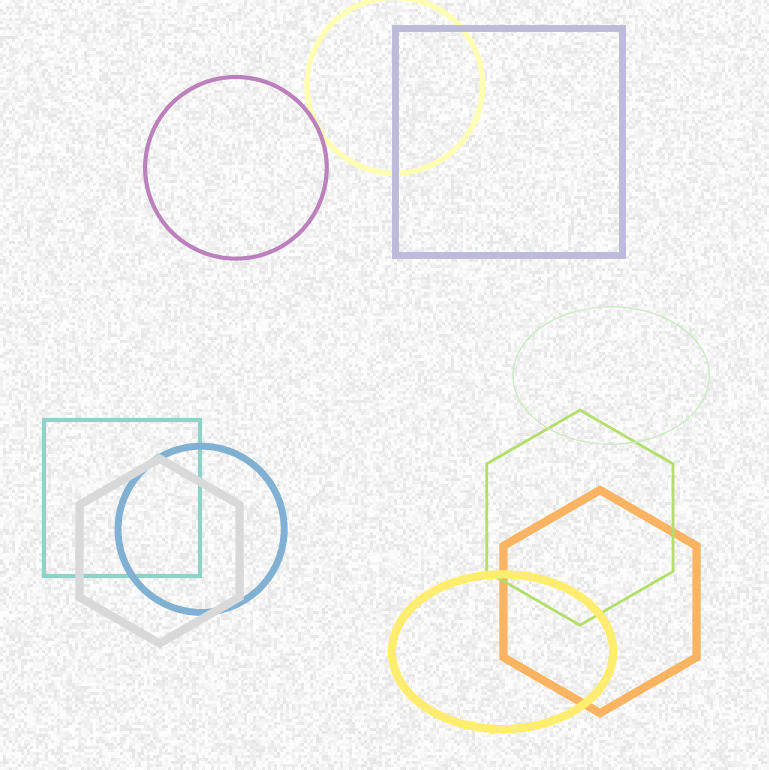[{"shape": "square", "thickness": 1.5, "radius": 0.51, "center": [0.158, 0.353]}, {"shape": "circle", "thickness": 2, "radius": 0.57, "center": [0.513, 0.889]}, {"shape": "square", "thickness": 2.5, "radius": 0.74, "center": [0.66, 0.816]}, {"shape": "circle", "thickness": 2.5, "radius": 0.54, "center": [0.261, 0.313]}, {"shape": "hexagon", "thickness": 3, "radius": 0.72, "center": [0.779, 0.219]}, {"shape": "hexagon", "thickness": 1, "radius": 0.7, "center": [0.753, 0.328]}, {"shape": "hexagon", "thickness": 3, "radius": 0.6, "center": [0.207, 0.284]}, {"shape": "circle", "thickness": 1.5, "radius": 0.59, "center": [0.306, 0.782]}, {"shape": "oval", "thickness": 0.5, "radius": 0.64, "center": [0.794, 0.512]}, {"shape": "oval", "thickness": 3, "radius": 0.72, "center": [0.653, 0.154]}]